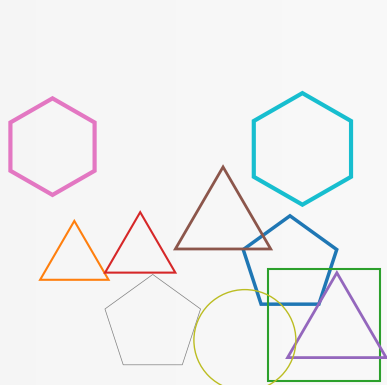[{"shape": "pentagon", "thickness": 2.5, "radius": 0.63, "center": [0.748, 0.313]}, {"shape": "triangle", "thickness": 1.5, "radius": 0.51, "center": [0.192, 0.324]}, {"shape": "square", "thickness": 1.5, "radius": 0.72, "center": [0.836, 0.156]}, {"shape": "triangle", "thickness": 1.5, "radius": 0.52, "center": [0.362, 0.344]}, {"shape": "triangle", "thickness": 2, "radius": 0.73, "center": [0.869, 0.145]}, {"shape": "triangle", "thickness": 2, "radius": 0.71, "center": [0.576, 0.424]}, {"shape": "hexagon", "thickness": 3, "radius": 0.63, "center": [0.136, 0.619]}, {"shape": "pentagon", "thickness": 0.5, "radius": 0.65, "center": [0.394, 0.157]}, {"shape": "circle", "thickness": 1, "radius": 0.66, "center": [0.632, 0.116]}, {"shape": "hexagon", "thickness": 3, "radius": 0.72, "center": [0.78, 0.613]}]